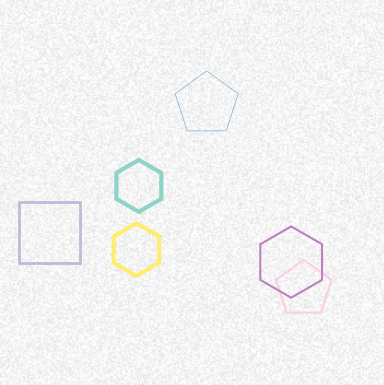[{"shape": "hexagon", "thickness": 3, "radius": 0.34, "center": [0.361, 0.517]}, {"shape": "square", "thickness": 2, "radius": 0.39, "center": [0.129, 0.396]}, {"shape": "pentagon", "thickness": 0.5, "radius": 0.43, "center": [0.537, 0.73]}, {"shape": "pentagon", "thickness": 1.5, "radius": 0.38, "center": [0.789, 0.249]}, {"shape": "hexagon", "thickness": 1.5, "radius": 0.46, "center": [0.756, 0.319]}, {"shape": "hexagon", "thickness": 3, "radius": 0.34, "center": [0.354, 0.352]}]